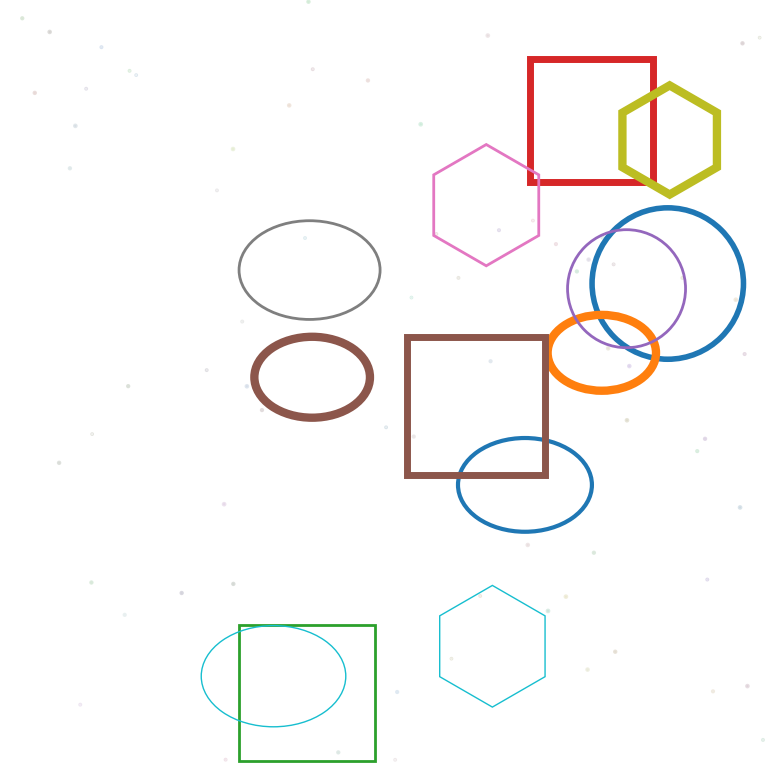[{"shape": "circle", "thickness": 2, "radius": 0.49, "center": [0.867, 0.632]}, {"shape": "oval", "thickness": 1.5, "radius": 0.43, "center": [0.682, 0.37]}, {"shape": "oval", "thickness": 3, "radius": 0.35, "center": [0.782, 0.542]}, {"shape": "square", "thickness": 1, "radius": 0.44, "center": [0.399, 0.1]}, {"shape": "square", "thickness": 2.5, "radius": 0.4, "center": [0.768, 0.843]}, {"shape": "circle", "thickness": 1, "radius": 0.38, "center": [0.814, 0.625]}, {"shape": "square", "thickness": 2.5, "radius": 0.45, "center": [0.618, 0.473]}, {"shape": "oval", "thickness": 3, "radius": 0.38, "center": [0.405, 0.51]}, {"shape": "hexagon", "thickness": 1, "radius": 0.39, "center": [0.631, 0.734]}, {"shape": "oval", "thickness": 1, "radius": 0.46, "center": [0.402, 0.649]}, {"shape": "hexagon", "thickness": 3, "radius": 0.35, "center": [0.87, 0.818]}, {"shape": "oval", "thickness": 0.5, "radius": 0.47, "center": [0.355, 0.122]}, {"shape": "hexagon", "thickness": 0.5, "radius": 0.39, "center": [0.639, 0.161]}]